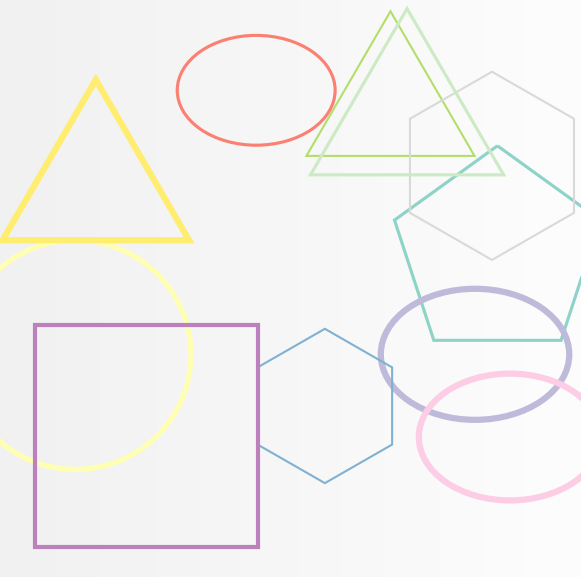[{"shape": "pentagon", "thickness": 1.5, "radius": 0.93, "center": [0.856, 0.56]}, {"shape": "circle", "thickness": 2.5, "radius": 0.99, "center": [0.13, 0.385]}, {"shape": "oval", "thickness": 3, "radius": 0.81, "center": [0.817, 0.386]}, {"shape": "oval", "thickness": 1.5, "radius": 0.68, "center": [0.441, 0.843]}, {"shape": "hexagon", "thickness": 1, "radius": 0.67, "center": [0.559, 0.296]}, {"shape": "triangle", "thickness": 1, "radius": 0.83, "center": [0.672, 0.813]}, {"shape": "oval", "thickness": 3, "radius": 0.78, "center": [0.877, 0.242]}, {"shape": "hexagon", "thickness": 1, "radius": 0.81, "center": [0.846, 0.712]}, {"shape": "square", "thickness": 2, "radius": 0.96, "center": [0.252, 0.244]}, {"shape": "triangle", "thickness": 1.5, "radius": 0.96, "center": [0.7, 0.792]}, {"shape": "triangle", "thickness": 3, "radius": 0.93, "center": [0.165, 0.676]}]